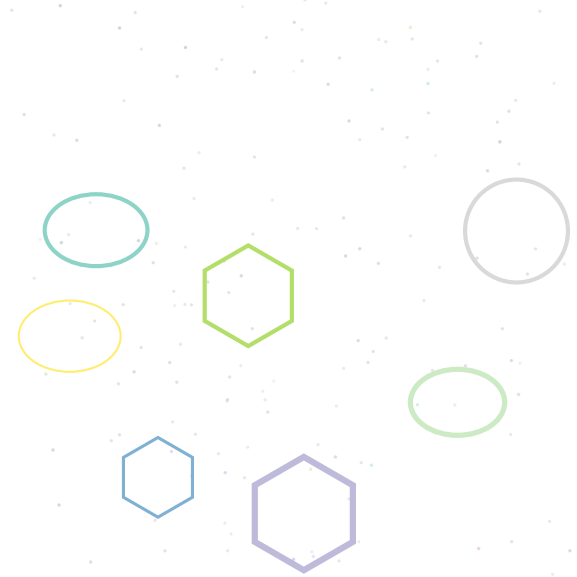[{"shape": "oval", "thickness": 2, "radius": 0.44, "center": [0.166, 0.601]}, {"shape": "hexagon", "thickness": 3, "radius": 0.49, "center": [0.526, 0.11]}, {"shape": "hexagon", "thickness": 1.5, "radius": 0.34, "center": [0.274, 0.173]}, {"shape": "hexagon", "thickness": 2, "radius": 0.44, "center": [0.43, 0.487]}, {"shape": "circle", "thickness": 2, "radius": 0.45, "center": [0.894, 0.599]}, {"shape": "oval", "thickness": 2.5, "radius": 0.41, "center": [0.792, 0.303]}, {"shape": "oval", "thickness": 1, "radius": 0.44, "center": [0.121, 0.417]}]